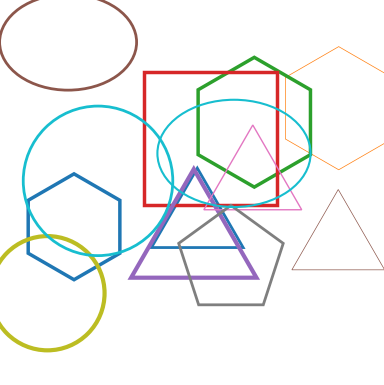[{"shape": "triangle", "thickness": 2, "radius": 0.69, "center": [0.512, 0.426]}, {"shape": "hexagon", "thickness": 2.5, "radius": 0.69, "center": [0.192, 0.411]}, {"shape": "hexagon", "thickness": 0.5, "radius": 0.8, "center": [0.88, 0.719]}, {"shape": "hexagon", "thickness": 2.5, "radius": 0.84, "center": [0.661, 0.683]}, {"shape": "square", "thickness": 2.5, "radius": 0.86, "center": [0.548, 0.64]}, {"shape": "triangle", "thickness": 3, "radius": 0.94, "center": [0.503, 0.373]}, {"shape": "oval", "thickness": 2, "radius": 0.89, "center": [0.177, 0.89]}, {"shape": "triangle", "thickness": 0.5, "radius": 0.7, "center": [0.879, 0.369]}, {"shape": "triangle", "thickness": 1, "radius": 0.73, "center": [0.657, 0.529]}, {"shape": "pentagon", "thickness": 2, "radius": 0.71, "center": [0.6, 0.324]}, {"shape": "circle", "thickness": 3, "radius": 0.74, "center": [0.123, 0.238]}, {"shape": "circle", "thickness": 2, "radius": 0.97, "center": [0.255, 0.53]}, {"shape": "oval", "thickness": 1.5, "radius": 0.99, "center": [0.608, 0.602]}]